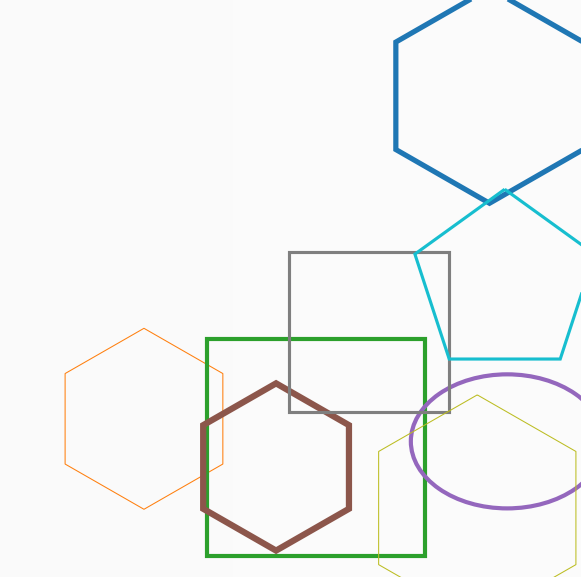[{"shape": "hexagon", "thickness": 2.5, "radius": 0.93, "center": [0.842, 0.833]}, {"shape": "hexagon", "thickness": 0.5, "radius": 0.78, "center": [0.248, 0.274]}, {"shape": "square", "thickness": 2, "radius": 0.94, "center": [0.544, 0.224]}, {"shape": "oval", "thickness": 2, "radius": 0.83, "center": [0.873, 0.235]}, {"shape": "hexagon", "thickness": 3, "radius": 0.72, "center": [0.475, 0.191]}, {"shape": "square", "thickness": 1.5, "radius": 0.69, "center": [0.635, 0.424]}, {"shape": "hexagon", "thickness": 0.5, "radius": 0.98, "center": [0.821, 0.119]}, {"shape": "pentagon", "thickness": 1.5, "radius": 0.81, "center": [0.868, 0.509]}]